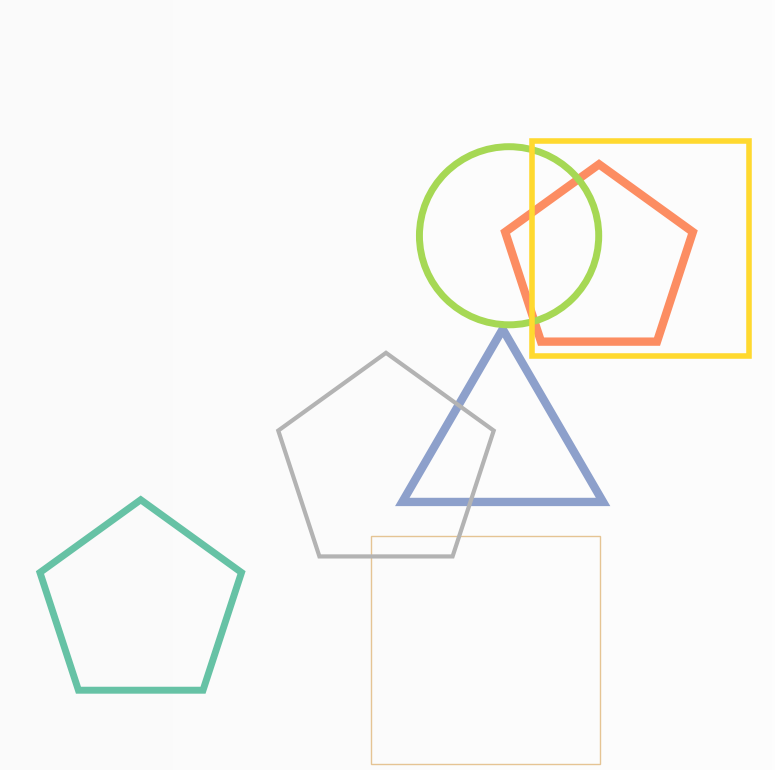[{"shape": "pentagon", "thickness": 2.5, "radius": 0.68, "center": [0.182, 0.214]}, {"shape": "pentagon", "thickness": 3, "radius": 0.64, "center": [0.773, 0.659]}, {"shape": "triangle", "thickness": 3, "radius": 0.75, "center": [0.649, 0.423]}, {"shape": "circle", "thickness": 2.5, "radius": 0.58, "center": [0.657, 0.694]}, {"shape": "square", "thickness": 2, "radius": 0.7, "center": [0.827, 0.678]}, {"shape": "square", "thickness": 0.5, "radius": 0.74, "center": [0.627, 0.156]}, {"shape": "pentagon", "thickness": 1.5, "radius": 0.73, "center": [0.498, 0.396]}]